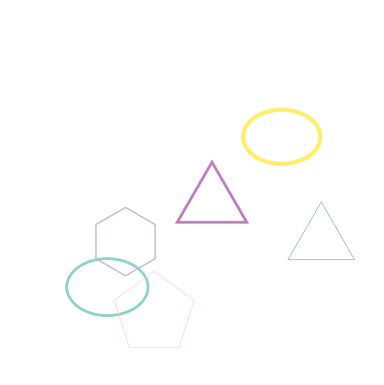[{"shape": "oval", "thickness": 2, "radius": 0.53, "center": [0.279, 0.254]}, {"shape": "hexagon", "thickness": 1, "radius": 0.44, "center": [0.326, 0.372]}, {"shape": "triangle", "thickness": 0.5, "radius": 0.5, "center": [0.834, 0.375]}, {"shape": "pentagon", "thickness": 0.5, "radius": 0.55, "center": [0.401, 0.186]}, {"shape": "triangle", "thickness": 2, "radius": 0.52, "center": [0.551, 0.475]}, {"shape": "oval", "thickness": 3, "radius": 0.5, "center": [0.732, 0.645]}]